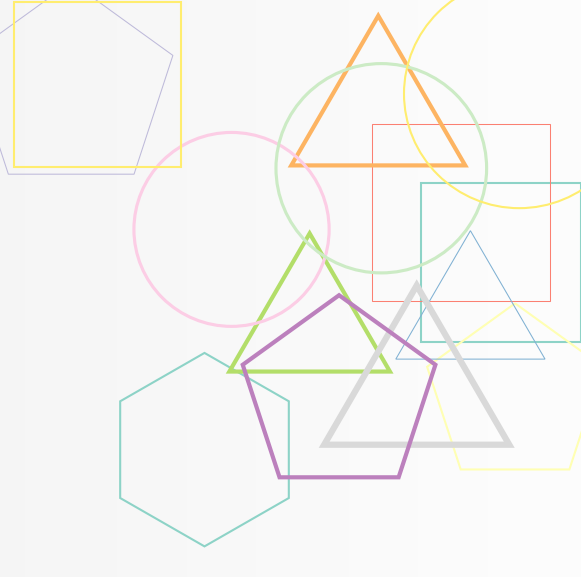[{"shape": "hexagon", "thickness": 1, "radius": 0.84, "center": [0.352, 0.221]}, {"shape": "square", "thickness": 1, "radius": 0.69, "center": [0.862, 0.544]}, {"shape": "pentagon", "thickness": 1, "radius": 0.8, "center": [0.886, 0.315]}, {"shape": "pentagon", "thickness": 0.5, "radius": 0.92, "center": [0.122, 0.846]}, {"shape": "square", "thickness": 0.5, "radius": 0.77, "center": [0.793, 0.631]}, {"shape": "triangle", "thickness": 0.5, "radius": 0.74, "center": [0.809, 0.451]}, {"shape": "triangle", "thickness": 2, "radius": 0.86, "center": [0.651, 0.799]}, {"shape": "triangle", "thickness": 2, "radius": 0.8, "center": [0.533, 0.435]}, {"shape": "circle", "thickness": 1.5, "radius": 0.84, "center": [0.398, 0.602]}, {"shape": "triangle", "thickness": 3, "radius": 0.92, "center": [0.717, 0.321]}, {"shape": "pentagon", "thickness": 2, "radius": 0.87, "center": [0.583, 0.314]}, {"shape": "circle", "thickness": 1.5, "radius": 0.91, "center": [0.656, 0.708]}, {"shape": "square", "thickness": 1, "radius": 0.72, "center": [0.168, 0.853]}, {"shape": "circle", "thickness": 1, "radius": 0.99, "center": [0.893, 0.837]}]